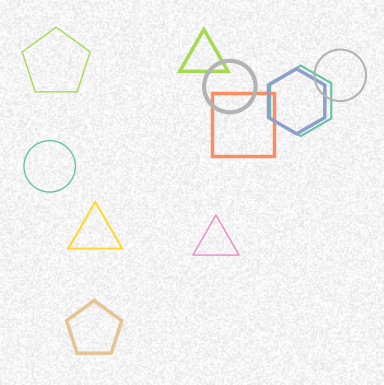[{"shape": "hexagon", "thickness": 1.5, "radius": 0.46, "center": [0.781, 0.738]}, {"shape": "circle", "thickness": 1, "radius": 0.33, "center": [0.129, 0.568]}, {"shape": "square", "thickness": 2.5, "radius": 0.4, "center": [0.632, 0.676]}, {"shape": "hexagon", "thickness": 2.5, "radius": 0.42, "center": [0.771, 0.737]}, {"shape": "triangle", "thickness": 1, "radius": 0.35, "center": [0.561, 0.372]}, {"shape": "triangle", "thickness": 2.5, "radius": 0.36, "center": [0.53, 0.851]}, {"shape": "pentagon", "thickness": 1, "radius": 0.46, "center": [0.146, 0.837]}, {"shape": "triangle", "thickness": 1.5, "radius": 0.4, "center": [0.248, 0.395]}, {"shape": "pentagon", "thickness": 2.5, "radius": 0.38, "center": [0.245, 0.144]}, {"shape": "circle", "thickness": 1.5, "radius": 0.33, "center": [0.884, 0.804]}, {"shape": "circle", "thickness": 3, "radius": 0.33, "center": [0.597, 0.775]}]